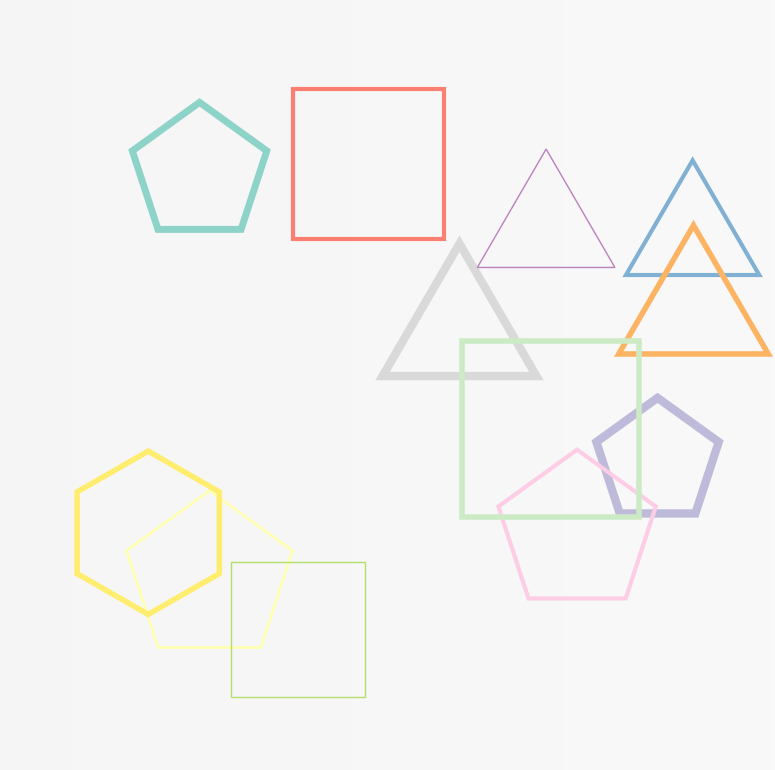[{"shape": "pentagon", "thickness": 2.5, "radius": 0.46, "center": [0.257, 0.776]}, {"shape": "pentagon", "thickness": 1, "radius": 0.56, "center": [0.27, 0.25]}, {"shape": "pentagon", "thickness": 3, "radius": 0.41, "center": [0.848, 0.4]}, {"shape": "square", "thickness": 1.5, "radius": 0.49, "center": [0.475, 0.787]}, {"shape": "triangle", "thickness": 1.5, "radius": 0.5, "center": [0.894, 0.693]}, {"shape": "triangle", "thickness": 2, "radius": 0.56, "center": [0.895, 0.596]}, {"shape": "square", "thickness": 0.5, "radius": 0.44, "center": [0.384, 0.182]}, {"shape": "pentagon", "thickness": 1.5, "radius": 0.53, "center": [0.745, 0.309]}, {"shape": "triangle", "thickness": 3, "radius": 0.57, "center": [0.593, 0.569]}, {"shape": "triangle", "thickness": 0.5, "radius": 0.51, "center": [0.705, 0.704]}, {"shape": "square", "thickness": 2, "radius": 0.57, "center": [0.71, 0.443]}, {"shape": "hexagon", "thickness": 2, "radius": 0.53, "center": [0.191, 0.308]}]